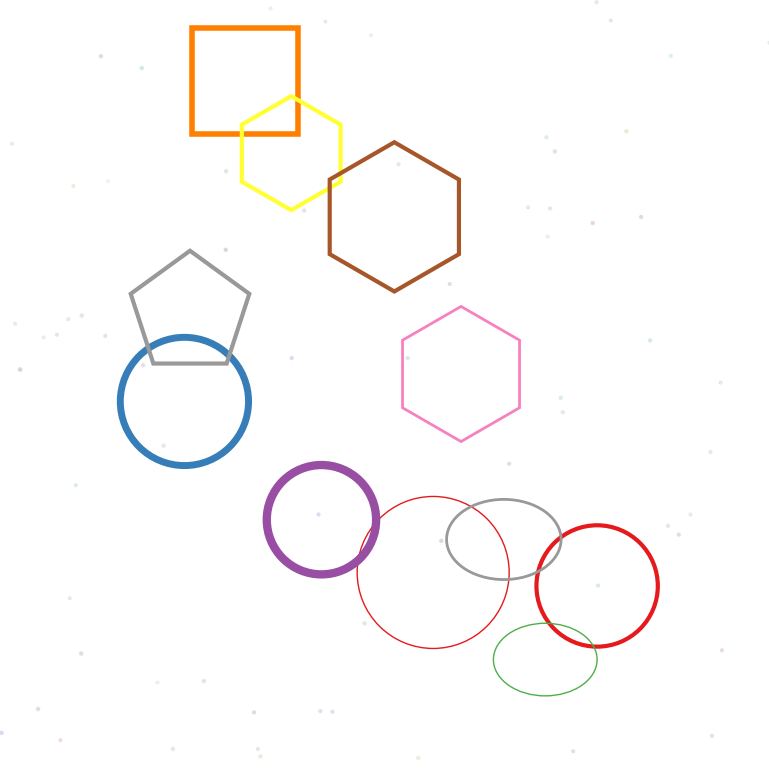[{"shape": "circle", "thickness": 1.5, "radius": 0.39, "center": [0.775, 0.239]}, {"shape": "circle", "thickness": 0.5, "radius": 0.49, "center": [0.563, 0.257]}, {"shape": "circle", "thickness": 2.5, "radius": 0.42, "center": [0.24, 0.479]}, {"shape": "oval", "thickness": 0.5, "radius": 0.34, "center": [0.708, 0.143]}, {"shape": "circle", "thickness": 3, "radius": 0.36, "center": [0.417, 0.325]}, {"shape": "square", "thickness": 2, "radius": 0.34, "center": [0.319, 0.894]}, {"shape": "hexagon", "thickness": 1.5, "radius": 0.37, "center": [0.378, 0.801]}, {"shape": "hexagon", "thickness": 1.5, "radius": 0.48, "center": [0.512, 0.718]}, {"shape": "hexagon", "thickness": 1, "radius": 0.44, "center": [0.599, 0.514]}, {"shape": "oval", "thickness": 1, "radius": 0.37, "center": [0.654, 0.299]}, {"shape": "pentagon", "thickness": 1.5, "radius": 0.4, "center": [0.247, 0.593]}]